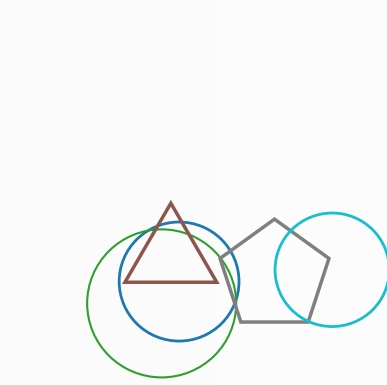[{"shape": "circle", "thickness": 2, "radius": 0.77, "center": [0.462, 0.269]}, {"shape": "circle", "thickness": 1.5, "radius": 0.96, "center": [0.417, 0.212]}, {"shape": "triangle", "thickness": 2.5, "radius": 0.68, "center": [0.441, 0.335]}, {"shape": "pentagon", "thickness": 2.5, "radius": 0.74, "center": [0.708, 0.283]}, {"shape": "circle", "thickness": 2, "radius": 0.74, "center": [0.857, 0.299]}]